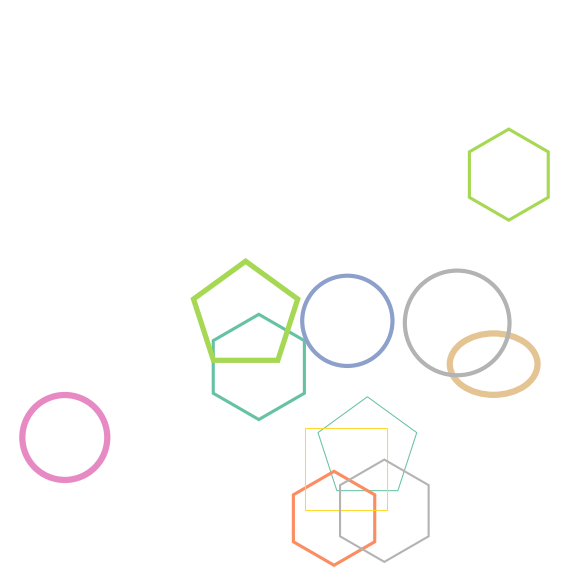[{"shape": "hexagon", "thickness": 1.5, "radius": 0.46, "center": [0.448, 0.364]}, {"shape": "pentagon", "thickness": 0.5, "radius": 0.45, "center": [0.636, 0.222]}, {"shape": "hexagon", "thickness": 1.5, "radius": 0.41, "center": [0.578, 0.102]}, {"shape": "circle", "thickness": 2, "radius": 0.39, "center": [0.601, 0.444]}, {"shape": "circle", "thickness": 3, "radius": 0.37, "center": [0.112, 0.242]}, {"shape": "hexagon", "thickness": 1.5, "radius": 0.39, "center": [0.881, 0.697]}, {"shape": "pentagon", "thickness": 2.5, "radius": 0.47, "center": [0.425, 0.452]}, {"shape": "square", "thickness": 0.5, "radius": 0.35, "center": [0.6, 0.187]}, {"shape": "oval", "thickness": 3, "radius": 0.38, "center": [0.855, 0.369]}, {"shape": "hexagon", "thickness": 1, "radius": 0.44, "center": [0.666, 0.115]}, {"shape": "circle", "thickness": 2, "radius": 0.45, "center": [0.792, 0.44]}]